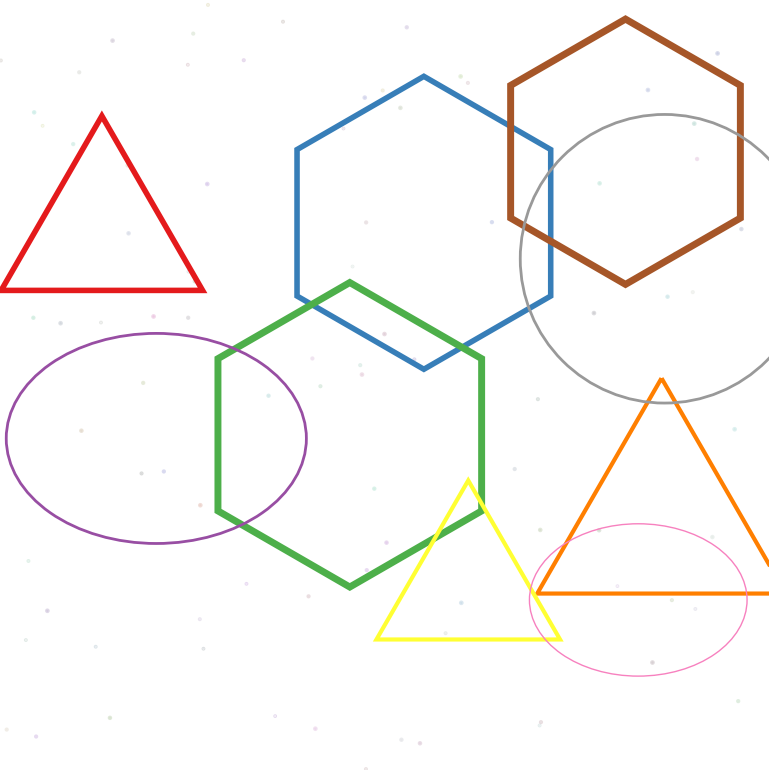[{"shape": "triangle", "thickness": 2, "radius": 0.76, "center": [0.132, 0.698]}, {"shape": "hexagon", "thickness": 2, "radius": 0.95, "center": [0.55, 0.711]}, {"shape": "hexagon", "thickness": 2.5, "radius": 0.99, "center": [0.454, 0.435]}, {"shape": "oval", "thickness": 1, "radius": 0.97, "center": [0.203, 0.431]}, {"shape": "triangle", "thickness": 1.5, "radius": 0.93, "center": [0.859, 0.322]}, {"shape": "triangle", "thickness": 1.5, "radius": 0.69, "center": [0.608, 0.238]}, {"shape": "hexagon", "thickness": 2.5, "radius": 0.86, "center": [0.812, 0.803]}, {"shape": "oval", "thickness": 0.5, "radius": 0.71, "center": [0.829, 0.221]}, {"shape": "circle", "thickness": 1, "radius": 0.94, "center": [0.863, 0.664]}]